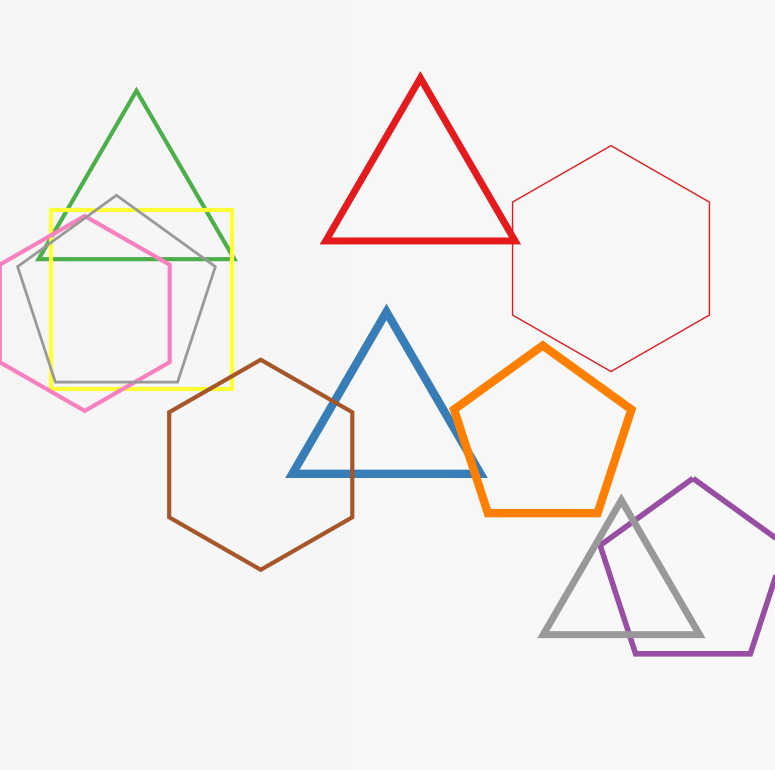[{"shape": "triangle", "thickness": 2.5, "radius": 0.71, "center": [0.542, 0.758]}, {"shape": "hexagon", "thickness": 0.5, "radius": 0.73, "center": [0.788, 0.664]}, {"shape": "triangle", "thickness": 3, "radius": 0.7, "center": [0.499, 0.455]}, {"shape": "triangle", "thickness": 1.5, "radius": 0.73, "center": [0.176, 0.736]}, {"shape": "pentagon", "thickness": 2, "radius": 0.63, "center": [0.894, 0.253]}, {"shape": "pentagon", "thickness": 3, "radius": 0.6, "center": [0.7, 0.431]}, {"shape": "square", "thickness": 1.5, "radius": 0.58, "center": [0.182, 0.611]}, {"shape": "hexagon", "thickness": 1.5, "radius": 0.68, "center": [0.336, 0.396]}, {"shape": "hexagon", "thickness": 1.5, "radius": 0.63, "center": [0.109, 0.593]}, {"shape": "pentagon", "thickness": 1, "radius": 0.67, "center": [0.15, 0.612]}, {"shape": "triangle", "thickness": 2.5, "radius": 0.58, "center": [0.802, 0.234]}]